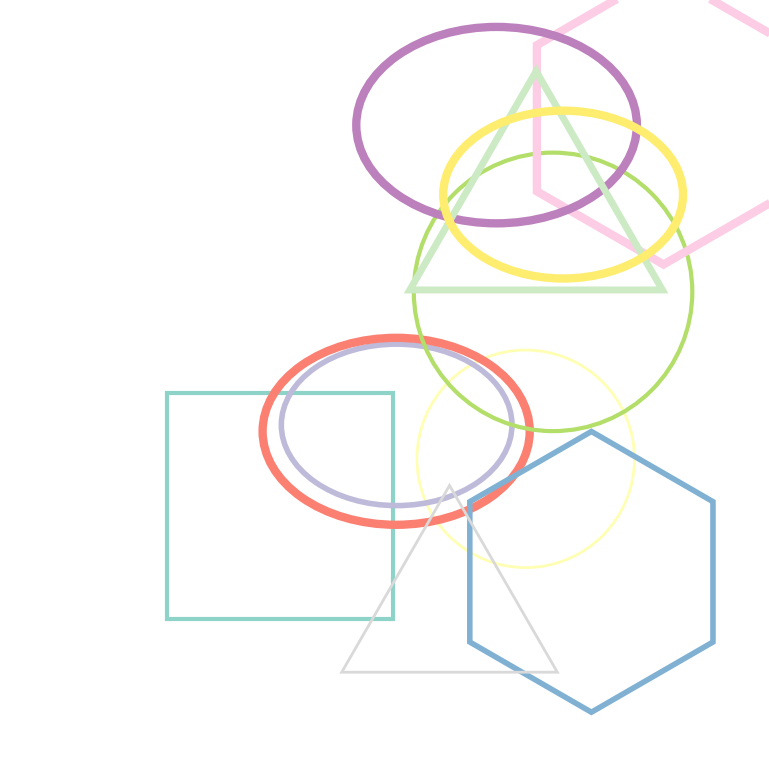[{"shape": "square", "thickness": 1.5, "radius": 0.73, "center": [0.364, 0.343]}, {"shape": "circle", "thickness": 1, "radius": 0.71, "center": [0.683, 0.404]}, {"shape": "oval", "thickness": 2, "radius": 0.75, "center": [0.515, 0.448]}, {"shape": "oval", "thickness": 3, "radius": 0.87, "center": [0.515, 0.44]}, {"shape": "hexagon", "thickness": 2, "radius": 0.91, "center": [0.768, 0.257]}, {"shape": "circle", "thickness": 1.5, "radius": 0.9, "center": [0.718, 0.621]}, {"shape": "hexagon", "thickness": 3, "radius": 0.95, "center": [0.862, 0.846]}, {"shape": "triangle", "thickness": 1, "radius": 0.81, "center": [0.584, 0.208]}, {"shape": "oval", "thickness": 3, "radius": 0.91, "center": [0.645, 0.837]}, {"shape": "triangle", "thickness": 2.5, "radius": 0.95, "center": [0.696, 0.718]}, {"shape": "oval", "thickness": 3, "radius": 0.78, "center": [0.731, 0.747]}]